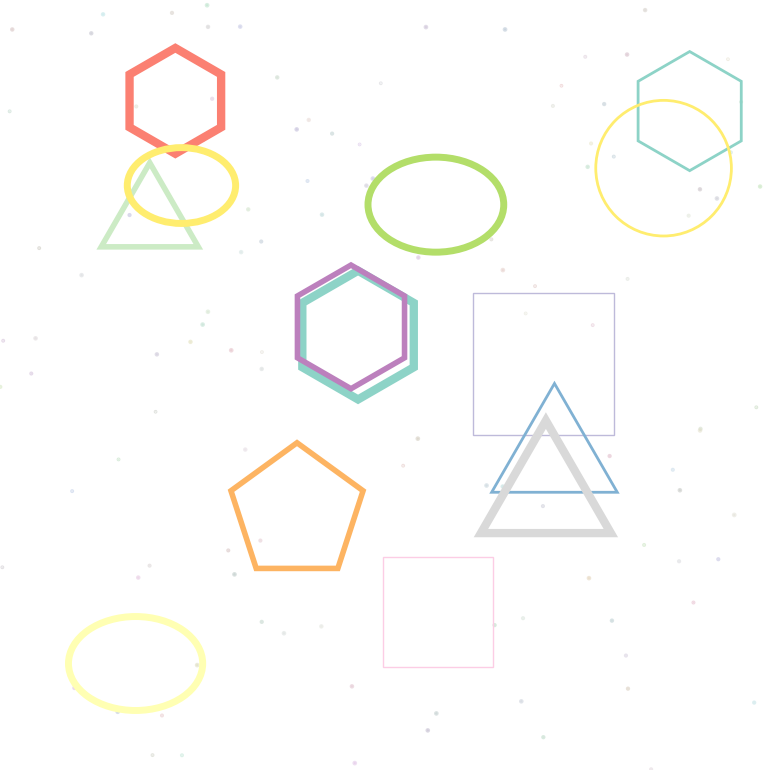[{"shape": "hexagon", "thickness": 3, "radius": 0.42, "center": [0.465, 0.565]}, {"shape": "hexagon", "thickness": 1, "radius": 0.39, "center": [0.896, 0.856]}, {"shape": "oval", "thickness": 2.5, "radius": 0.44, "center": [0.176, 0.138]}, {"shape": "square", "thickness": 0.5, "radius": 0.46, "center": [0.706, 0.528]}, {"shape": "hexagon", "thickness": 3, "radius": 0.34, "center": [0.228, 0.869]}, {"shape": "triangle", "thickness": 1, "radius": 0.47, "center": [0.72, 0.408]}, {"shape": "pentagon", "thickness": 2, "radius": 0.45, "center": [0.386, 0.335]}, {"shape": "oval", "thickness": 2.5, "radius": 0.44, "center": [0.566, 0.734]}, {"shape": "square", "thickness": 0.5, "radius": 0.36, "center": [0.569, 0.205]}, {"shape": "triangle", "thickness": 3, "radius": 0.49, "center": [0.709, 0.356]}, {"shape": "hexagon", "thickness": 2, "radius": 0.4, "center": [0.456, 0.575]}, {"shape": "triangle", "thickness": 2, "radius": 0.36, "center": [0.195, 0.716]}, {"shape": "oval", "thickness": 2.5, "radius": 0.35, "center": [0.236, 0.759]}, {"shape": "circle", "thickness": 1, "radius": 0.44, "center": [0.862, 0.782]}]